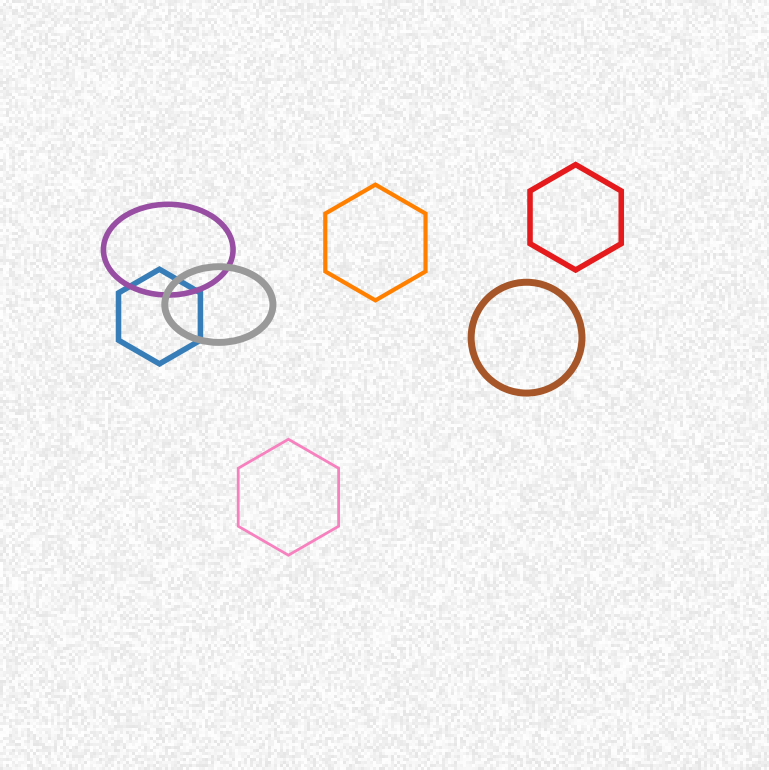[{"shape": "hexagon", "thickness": 2, "radius": 0.34, "center": [0.748, 0.718]}, {"shape": "hexagon", "thickness": 2, "radius": 0.31, "center": [0.207, 0.589]}, {"shape": "oval", "thickness": 2, "radius": 0.42, "center": [0.218, 0.676]}, {"shape": "hexagon", "thickness": 1.5, "radius": 0.38, "center": [0.488, 0.685]}, {"shape": "circle", "thickness": 2.5, "radius": 0.36, "center": [0.684, 0.561]}, {"shape": "hexagon", "thickness": 1, "radius": 0.38, "center": [0.375, 0.354]}, {"shape": "oval", "thickness": 2.5, "radius": 0.35, "center": [0.284, 0.604]}]